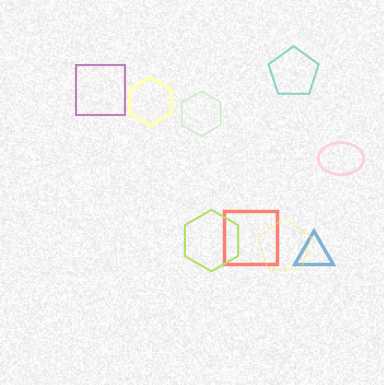[{"shape": "pentagon", "thickness": 1.5, "radius": 0.34, "center": [0.763, 0.812]}, {"shape": "hexagon", "thickness": 2.5, "radius": 0.31, "center": [0.391, 0.737]}, {"shape": "square", "thickness": 2.5, "radius": 0.34, "center": [0.651, 0.383]}, {"shape": "triangle", "thickness": 2.5, "radius": 0.29, "center": [0.816, 0.342]}, {"shape": "hexagon", "thickness": 1.5, "radius": 0.4, "center": [0.549, 0.375]}, {"shape": "oval", "thickness": 2, "radius": 0.3, "center": [0.886, 0.588]}, {"shape": "square", "thickness": 1.5, "radius": 0.32, "center": [0.262, 0.767]}, {"shape": "hexagon", "thickness": 1, "radius": 0.29, "center": [0.523, 0.705]}, {"shape": "pentagon", "thickness": 0.5, "radius": 0.37, "center": [0.739, 0.36]}]